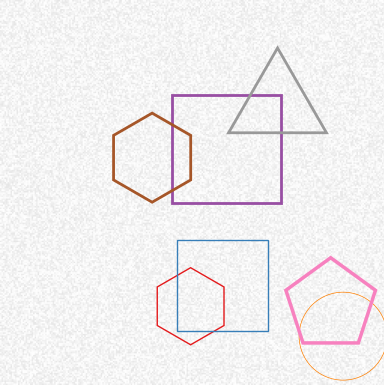[{"shape": "hexagon", "thickness": 1, "radius": 0.5, "center": [0.495, 0.205]}, {"shape": "square", "thickness": 1, "radius": 0.59, "center": [0.578, 0.258]}, {"shape": "square", "thickness": 2, "radius": 0.71, "center": [0.588, 0.613]}, {"shape": "circle", "thickness": 0.5, "radius": 0.57, "center": [0.891, 0.127]}, {"shape": "hexagon", "thickness": 2, "radius": 0.58, "center": [0.395, 0.59]}, {"shape": "pentagon", "thickness": 2.5, "radius": 0.61, "center": [0.859, 0.208]}, {"shape": "triangle", "thickness": 2, "radius": 0.73, "center": [0.721, 0.729]}]